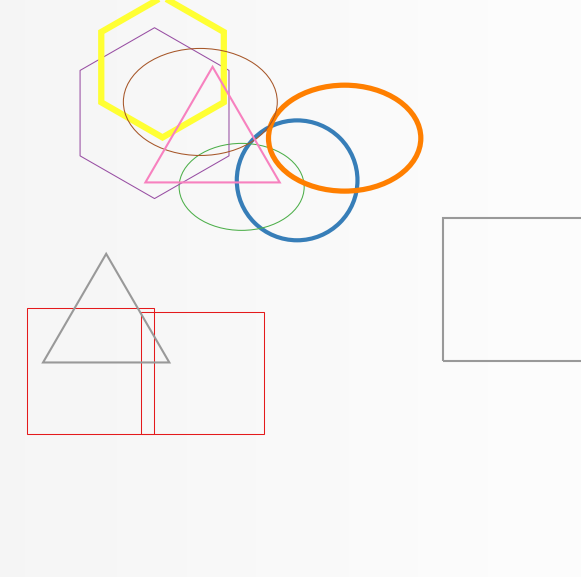[{"shape": "square", "thickness": 0.5, "radius": 0.53, "center": [0.348, 0.353]}, {"shape": "square", "thickness": 0.5, "radius": 0.55, "center": [0.156, 0.357]}, {"shape": "circle", "thickness": 2, "radius": 0.52, "center": [0.511, 0.687]}, {"shape": "oval", "thickness": 0.5, "radius": 0.54, "center": [0.416, 0.676]}, {"shape": "hexagon", "thickness": 0.5, "radius": 0.74, "center": [0.266, 0.803]}, {"shape": "oval", "thickness": 2.5, "radius": 0.66, "center": [0.593, 0.76]}, {"shape": "hexagon", "thickness": 3, "radius": 0.61, "center": [0.28, 0.883]}, {"shape": "oval", "thickness": 0.5, "radius": 0.66, "center": [0.345, 0.823]}, {"shape": "triangle", "thickness": 1, "radius": 0.67, "center": [0.366, 0.75]}, {"shape": "square", "thickness": 1, "radius": 0.62, "center": [0.886, 0.498]}, {"shape": "triangle", "thickness": 1, "radius": 0.63, "center": [0.183, 0.434]}]